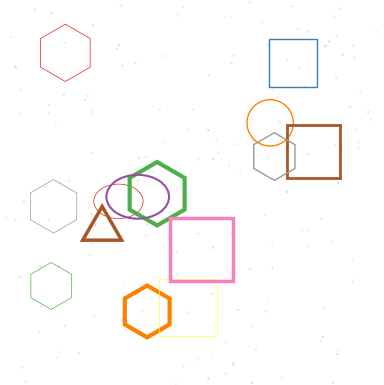[{"shape": "hexagon", "thickness": 0.5, "radius": 0.37, "center": [0.17, 0.863]}, {"shape": "oval", "thickness": 0.5, "radius": 0.32, "center": [0.308, 0.477]}, {"shape": "square", "thickness": 1, "radius": 0.31, "center": [0.761, 0.837]}, {"shape": "hexagon", "thickness": 3, "radius": 0.41, "center": [0.408, 0.497]}, {"shape": "hexagon", "thickness": 0.5, "radius": 0.3, "center": [0.133, 0.257]}, {"shape": "oval", "thickness": 1.5, "radius": 0.41, "center": [0.358, 0.489]}, {"shape": "hexagon", "thickness": 3, "radius": 0.34, "center": [0.382, 0.191]}, {"shape": "circle", "thickness": 1, "radius": 0.3, "center": [0.702, 0.681]}, {"shape": "square", "thickness": 0.5, "radius": 0.38, "center": [0.488, 0.201]}, {"shape": "square", "thickness": 2, "radius": 0.35, "center": [0.814, 0.606]}, {"shape": "triangle", "thickness": 2.5, "radius": 0.29, "center": [0.265, 0.405]}, {"shape": "square", "thickness": 2.5, "radius": 0.41, "center": [0.524, 0.351]}, {"shape": "hexagon", "thickness": 0.5, "radius": 0.35, "center": [0.139, 0.464]}, {"shape": "hexagon", "thickness": 1, "radius": 0.31, "center": [0.713, 0.593]}]